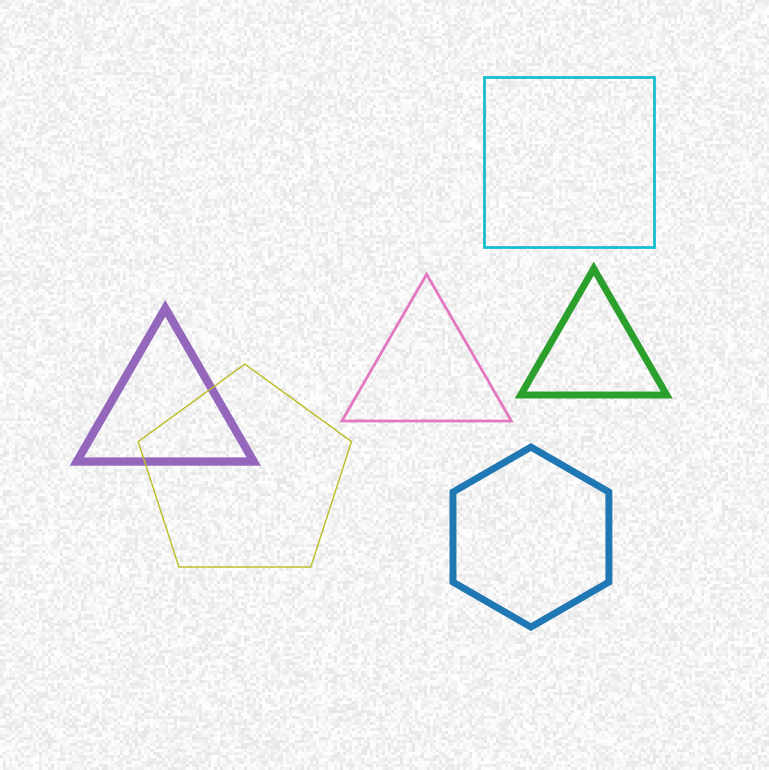[{"shape": "hexagon", "thickness": 2.5, "radius": 0.58, "center": [0.69, 0.303]}, {"shape": "triangle", "thickness": 2.5, "radius": 0.55, "center": [0.771, 0.542]}, {"shape": "triangle", "thickness": 3, "radius": 0.66, "center": [0.215, 0.467]}, {"shape": "triangle", "thickness": 1, "radius": 0.64, "center": [0.554, 0.517]}, {"shape": "pentagon", "thickness": 0.5, "radius": 0.73, "center": [0.318, 0.381]}, {"shape": "square", "thickness": 1, "radius": 0.55, "center": [0.739, 0.79]}]